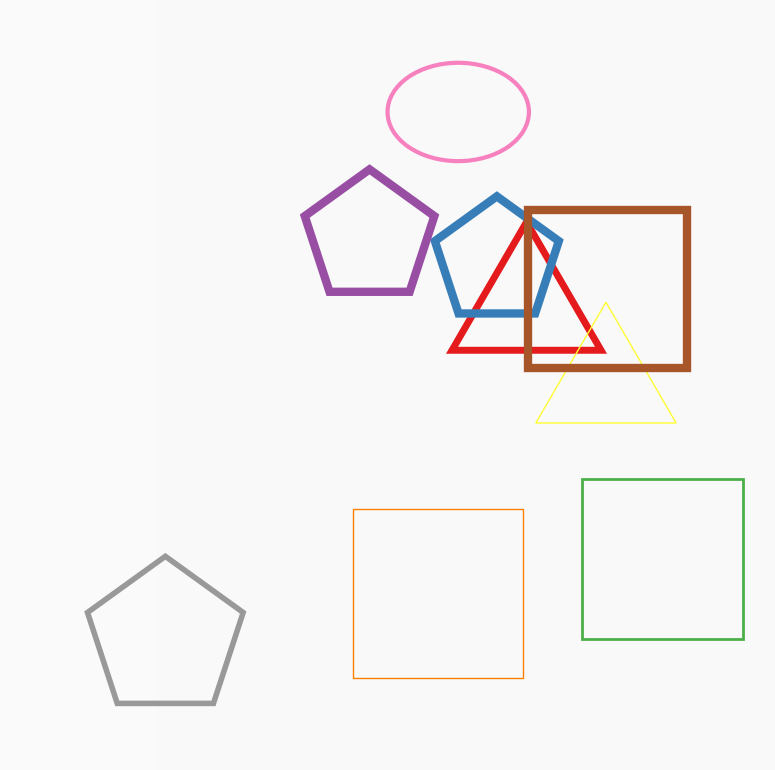[{"shape": "triangle", "thickness": 2.5, "radius": 0.56, "center": [0.679, 0.601]}, {"shape": "pentagon", "thickness": 3, "radius": 0.42, "center": [0.641, 0.661]}, {"shape": "square", "thickness": 1, "radius": 0.52, "center": [0.855, 0.274]}, {"shape": "pentagon", "thickness": 3, "radius": 0.44, "center": [0.477, 0.692]}, {"shape": "square", "thickness": 0.5, "radius": 0.55, "center": [0.566, 0.229]}, {"shape": "triangle", "thickness": 0.5, "radius": 0.52, "center": [0.782, 0.503]}, {"shape": "square", "thickness": 3, "radius": 0.51, "center": [0.784, 0.625]}, {"shape": "oval", "thickness": 1.5, "radius": 0.46, "center": [0.591, 0.855]}, {"shape": "pentagon", "thickness": 2, "radius": 0.53, "center": [0.213, 0.172]}]